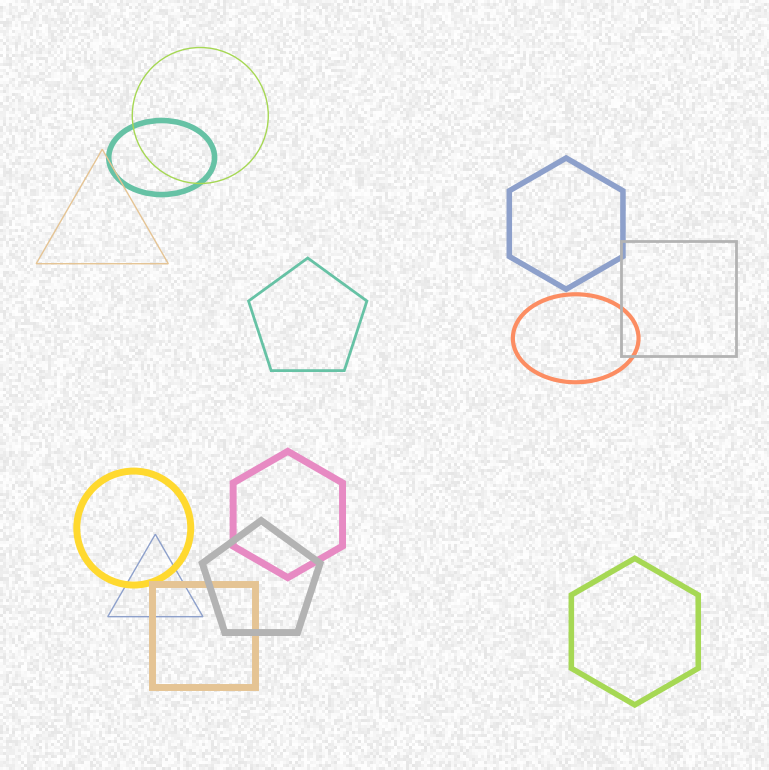[{"shape": "oval", "thickness": 2, "radius": 0.34, "center": [0.21, 0.795]}, {"shape": "pentagon", "thickness": 1, "radius": 0.4, "center": [0.4, 0.584]}, {"shape": "oval", "thickness": 1.5, "radius": 0.41, "center": [0.748, 0.561]}, {"shape": "triangle", "thickness": 0.5, "radius": 0.36, "center": [0.202, 0.235]}, {"shape": "hexagon", "thickness": 2, "radius": 0.43, "center": [0.735, 0.71]}, {"shape": "hexagon", "thickness": 2.5, "radius": 0.41, "center": [0.374, 0.332]}, {"shape": "hexagon", "thickness": 2, "radius": 0.48, "center": [0.824, 0.18]}, {"shape": "circle", "thickness": 0.5, "radius": 0.44, "center": [0.26, 0.85]}, {"shape": "circle", "thickness": 2.5, "radius": 0.37, "center": [0.174, 0.314]}, {"shape": "square", "thickness": 2.5, "radius": 0.33, "center": [0.264, 0.175]}, {"shape": "triangle", "thickness": 0.5, "radius": 0.5, "center": [0.133, 0.707]}, {"shape": "square", "thickness": 1, "radius": 0.37, "center": [0.881, 0.612]}, {"shape": "pentagon", "thickness": 2.5, "radius": 0.4, "center": [0.339, 0.244]}]